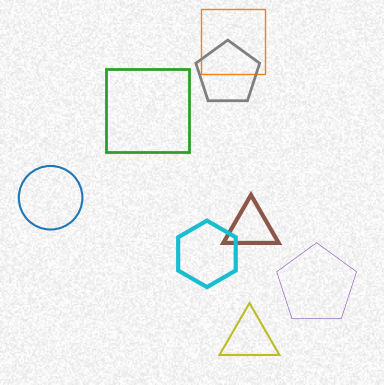[{"shape": "circle", "thickness": 1.5, "radius": 0.41, "center": [0.131, 0.486]}, {"shape": "square", "thickness": 1, "radius": 0.42, "center": [0.605, 0.892]}, {"shape": "square", "thickness": 2, "radius": 0.54, "center": [0.382, 0.713]}, {"shape": "pentagon", "thickness": 0.5, "radius": 0.55, "center": [0.822, 0.26]}, {"shape": "triangle", "thickness": 3, "radius": 0.42, "center": [0.652, 0.411]}, {"shape": "pentagon", "thickness": 2, "radius": 0.44, "center": [0.592, 0.809]}, {"shape": "triangle", "thickness": 1.5, "radius": 0.45, "center": [0.648, 0.123]}, {"shape": "hexagon", "thickness": 3, "radius": 0.43, "center": [0.538, 0.341]}]